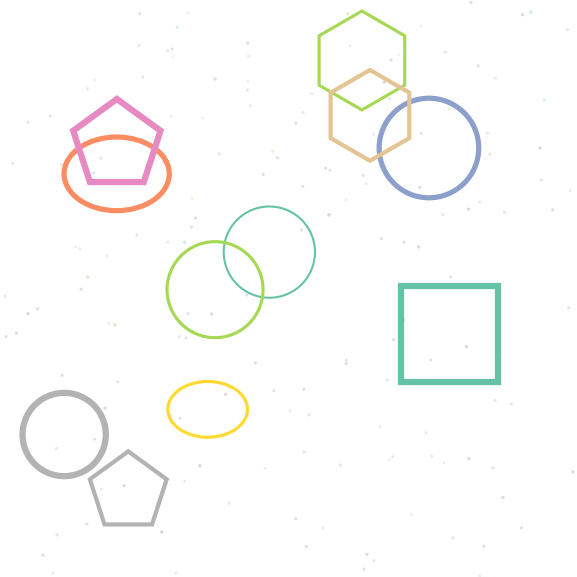[{"shape": "square", "thickness": 3, "radius": 0.42, "center": [0.778, 0.421]}, {"shape": "circle", "thickness": 1, "radius": 0.4, "center": [0.466, 0.563]}, {"shape": "oval", "thickness": 2.5, "radius": 0.46, "center": [0.202, 0.698]}, {"shape": "circle", "thickness": 2.5, "radius": 0.43, "center": [0.743, 0.743]}, {"shape": "pentagon", "thickness": 3, "radius": 0.4, "center": [0.202, 0.748]}, {"shape": "circle", "thickness": 1.5, "radius": 0.42, "center": [0.372, 0.498]}, {"shape": "hexagon", "thickness": 1.5, "radius": 0.43, "center": [0.627, 0.894]}, {"shape": "oval", "thickness": 1.5, "radius": 0.34, "center": [0.36, 0.29]}, {"shape": "hexagon", "thickness": 2, "radius": 0.39, "center": [0.641, 0.799]}, {"shape": "circle", "thickness": 3, "radius": 0.36, "center": [0.111, 0.247]}, {"shape": "pentagon", "thickness": 2, "radius": 0.35, "center": [0.222, 0.148]}]